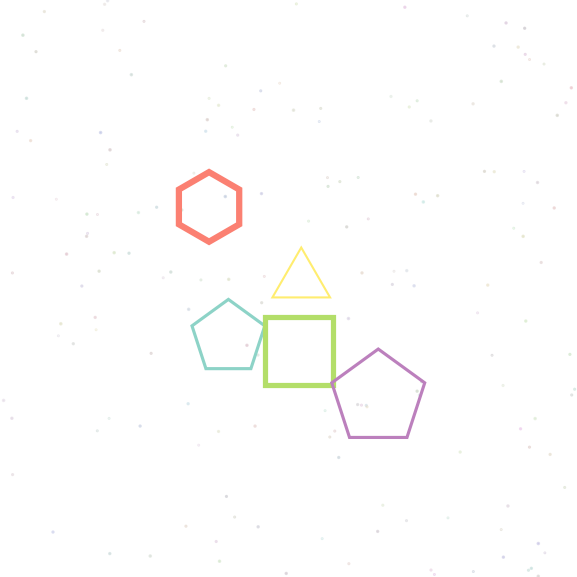[{"shape": "pentagon", "thickness": 1.5, "radius": 0.33, "center": [0.395, 0.414]}, {"shape": "hexagon", "thickness": 3, "radius": 0.3, "center": [0.362, 0.641]}, {"shape": "square", "thickness": 2.5, "radius": 0.29, "center": [0.517, 0.391]}, {"shape": "pentagon", "thickness": 1.5, "radius": 0.42, "center": [0.655, 0.31]}, {"shape": "triangle", "thickness": 1, "radius": 0.29, "center": [0.522, 0.513]}]